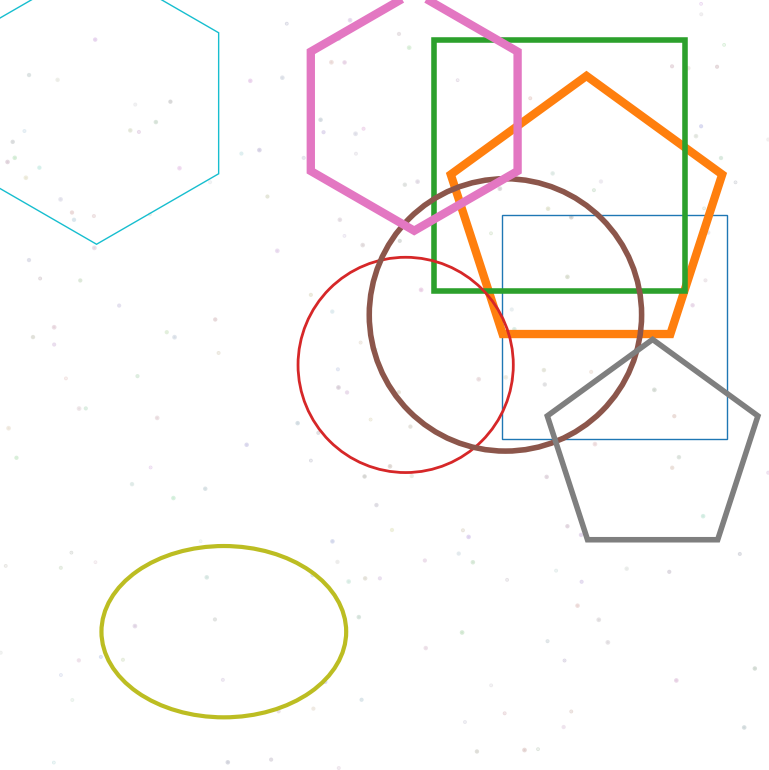[{"shape": "square", "thickness": 0.5, "radius": 0.73, "center": [0.798, 0.575]}, {"shape": "pentagon", "thickness": 3, "radius": 0.93, "center": [0.762, 0.716]}, {"shape": "square", "thickness": 2, "radius": 0.82, "center": [0.727, 0.785]}, {"shape": "circle", "thickness": 1, "radius": 0.7, "center": [0.527, 0.526]}, {"shape": "circle", "thickness": 2, "radius": 0.88, "center": [0.656, 0.591]}, {"shape": "hexagon", "thickness": 3, "radius": 0.78, "center": [0.538, 0.855]}, {"shape": "pentagon", "thickness": 2, "radius": 0.72, "center": [0.848, 0.415]}, {"shape": "oval", "thickness": 1.5, "radius": 0.79, "center": [0.291, 0.18]}, {"shape": "hexagon", "thickness": 0.5, "radius": 0.92, "center": [0.125, 0.866]}]